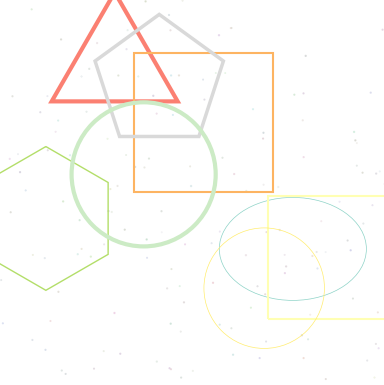[{"shape": "oval", "thickness": 0.5, "radius": 0.96, "center": [0.761, 0.353]}, {"shape": "square", "thickness": 1.5, "radius": 0.79, "center": [0.854, 0.331]}, {"shape": "triangle", "thickness": 3, "radius": 0.94, "center": [0.298, 0.831]}, {"shape": "square", "thickness": 1.5, "radius": 0.9, "center": [0.529, 0.682]}, {"shape": "hexagon", "thickness": 1, "radius": 0.93, "center": [0.119, 0.433]}, {"shape": "pentagon", "thickness": 2.5, "radius": 0.88, "center": [0.414, 0.787]}, {"shape": "circle", "thickness": 3, "radius": 0.94, "center": [0.373, 0.547]}, {"shape": "circle", "thickness": 0.5, "radius": 0.78, "center": [0.686, 0.252]}]